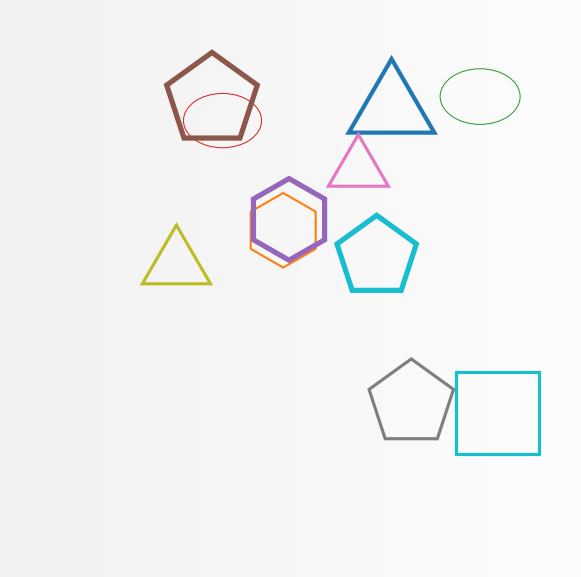[{"shape": "triangle", "thickness": 2, "radius": 0.42, "center": [0.674, 0.812]}, {"shape": "hexagon", "thickness": 1, "radius": 0.32, "center": [0.487, 0.6]}, {"shape": "oval", "thickness": 0.5, "radius": 0.34, "center": [0.826, 0.832]}, {"shape": "oval", "thickness": 0.5, "radius": 0.34, "center": [0.383, 0.79]}, {"shape": "hexagon", "thickness": 2.5, "radius": 0.35, "center": [0.497, 0.619]}, {"shape": "pentagon", "thickness": 2.5, "radius": 0.41, "center": [0.365, 0.826]}, {"shape": "triangle", "thickness": 1.5, "radius": 0.3, "center": [0.617, 0.706]}, {"shape": "pentagon", "thickness": 1.5, "radius": 0.38, "center": [0.708, 0.301]}, {"shape": "triangle", "thickness": 1.5, "radius": 0.34, "center": [0.304, 0.542]}, {"shape": "square", "thickness": 1.5, "radius": 0.36, "center": [0.856, 0.284]}, {"shape": "pentagon", "thickness": 2.5, "radius": 0.36, "center": [0.648, 0.554]}]